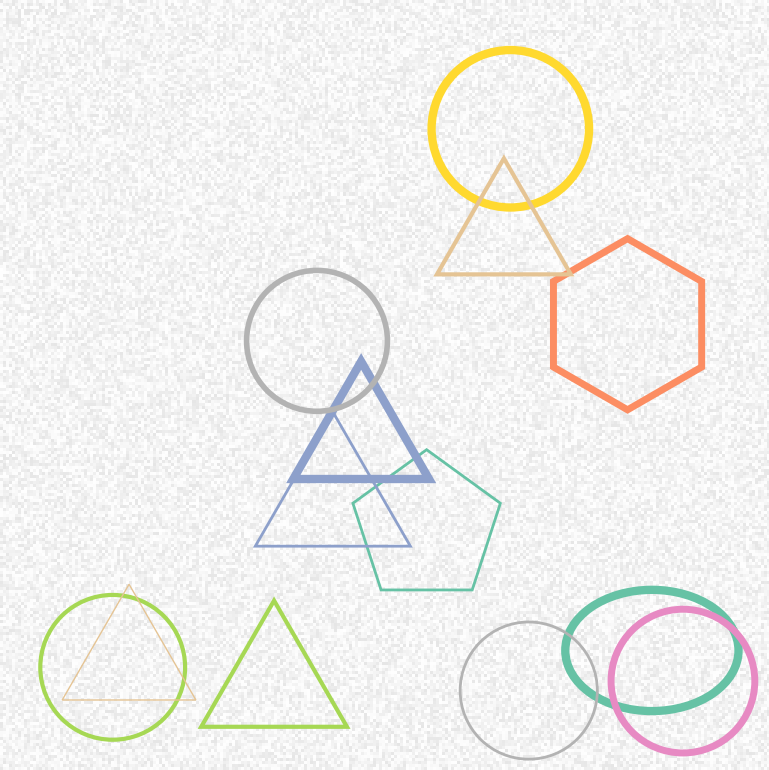[{"shape": "oval", "thickness": 3, "radius": 0.56, "center": [0.847, 0.155]}, {"shape": "pentagon", "thickness": 1, "radius": 0.5, "center": [0.554, 0.315]}, {"shape": "hexagon", "thickness": 2.5, "radius": 0.56, "center": [0.815, 0.579]}, {"shape": "triangle", "thickness": 3, "radius": 0.51, "center": [0.469, 0.429]}, {"shape": "triangle", "thickness": 1, "radius": 0.58, "center": [0.432, 0.349]}, {"shape": "circle", "thickness": 2.5, "radius": 0.47, "center": [0.887, 0.115]}, {"shape": "circle", "thickness": 1.5, "radius": 0.47, "center": [0.146, 0.133]}, {"shape": "triangle", "thickness": 1.5, "radius": 0.55, "center": [0.356, 0.111]}, {"shape": "circle", "thickness": 3, "radius": 0.51, "center": [0.663, 0.833]}, {"shape": "triangle", "thickness": 1.5, "radius": 0.5, "center": [0.654, 0.694]}, {"shape": "triangle", "thickness": 0.5, "radius": 0.5, "center": [0.168, 0.141]}, {"shape": "circle", "thickness": 1, "radius": 0.45, "center": [0.687, 0.103]}, {"shape": "circle", "thickness": 2, "radius": 0.46, "center": [0.412, 0.557]}]